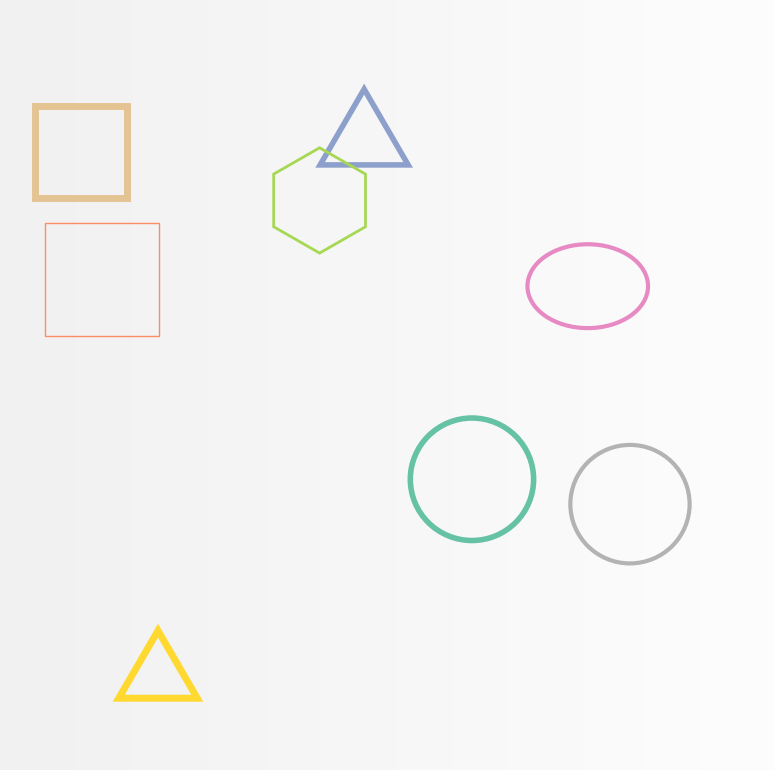[{"shape": "circle", "thickness": 2, "radius": 0.4, "center": [0.609, 0.378]}, {"shape": "square", "thickness": 0.5, "radius": 0.37, "center": [0.131, 0.637]}, {"shape": "triangle", "thickness": 2, "radius": 0.33, "center": [0.47, 0.819]}, {"shape": "oval", "thickness": 1.5, "radius": 0.39, "center": [0.758, 0.628]}, {"shape": "hexagon", "thickness": 1, "radius": 0.34, "center": [0.412, 0.74]}, {"shape": "triangle", "thickness": 2.5, "radius": 0.29, "center": [0.204, 0.122]}, {"shape": "square", "thickness": 2.5, "radius": 0.3, "center": [0.105, 0.803]}, {"shape": "circle", "thickness": 1.5, "radius": 0.38, "center": [0.813, 0.345]}]